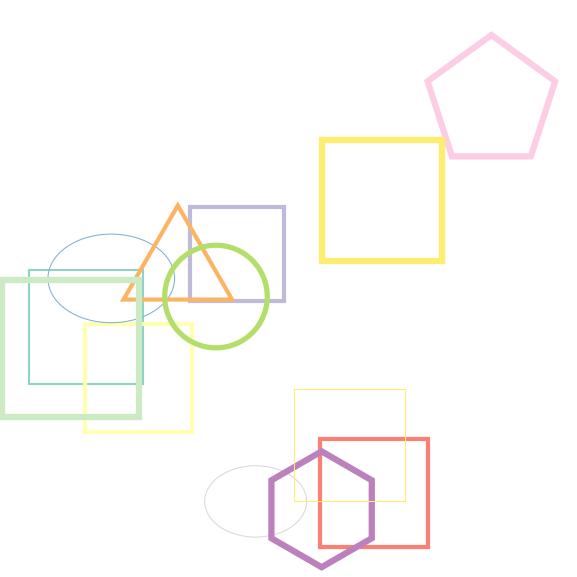[{"shape": "square", "thickness": 1, "radius": 0.49, "center": [0.148, 0.434]}, {"shape": "square", "thickness": 2, "radius": 0.46, "center": [0.24, 0.344]}, {"shape": "square", "thickness": 2, "radius": 0.41, "center": [0.41, 0.56]}, {"shape": "square", "thickness": 2, "radius": 0.47, "center": [0.648, 0.146]}, {"shape": "oval", "thickness": 0.5, "radius": 0.55, "center": [0.193, 0.517]}, {"shape": "triangle", "thickness": 2, "radius": 0.54, "center": [0.308, 0.535]}, {"shape": "circle", "thickness": 2.5, "radius": 0.44, "center": [0.374, 0.486]}, {"shape": "pentagon", "thickness": 3, "radius": 0.58, "center": [0.851, 0.822]}, {"shape": "oval", "thickness": 0.5, "radius": 0.44, "center": [0.443, 0.131]}, {"shape": "hexagon", "thickness": 3, "radius": 0.5, "center": [0.557, 0.117]}, {"shape": "square", "thickness": 3, "radius": 0.59, "center": [0.122, 0.396]}, {"shape": "square", "thickness": 3, "radius": 0.52, "center": [0.661, 0.652]}, {"shape": "square", "thickness": 0.5, "radius": 0.48, "center": [0.605, 0.228]}]